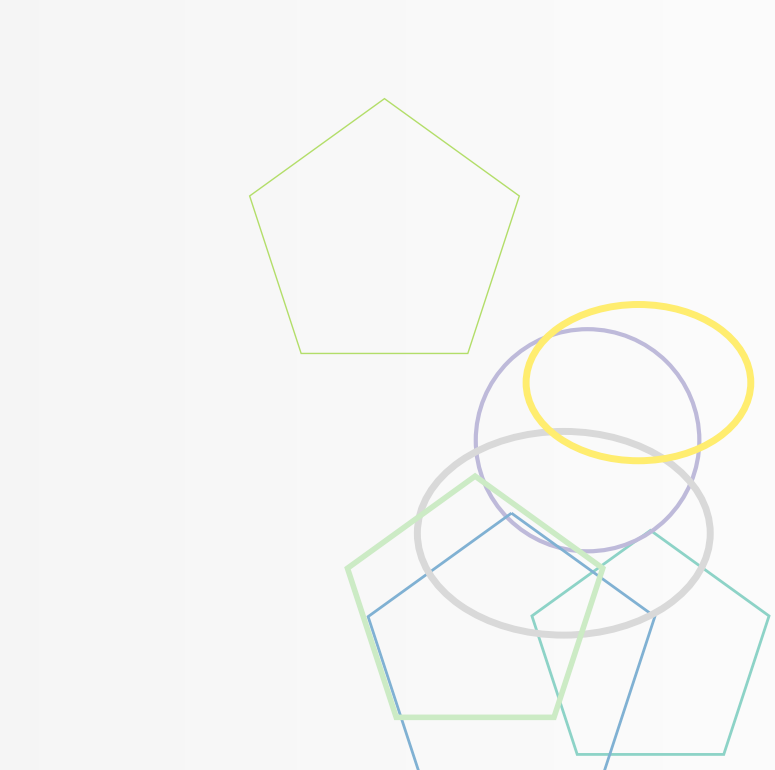[{"shape": "pentagon", "thickness": 1, "radius": 0.8, "center": [0.839, 0.15]}, {"shape": "circle", "thickness": 1.5, "radius": 0.72, "center": [0.758, 0.428]}, {"shape": "pentagon", "thickness": 1, "radius": 0.97, "center": [0.66, 0.139]}, {"shape": "pentagon", "thickness": 0.5, "radius": 0.91, "center": [0.496, 0.689]}, {"shape": "oval", "thickness": 2.5, "radius": 0.94, "center": [0.727, 0.307]}, {"shape": "pentagon", "thickness": 2, "radius": 0.87, "center": [0.613, 0.208]}, {"shape": "oval", "thickness": 2.5, "radius": 0.72, "center": [0.824, 0.503]}]